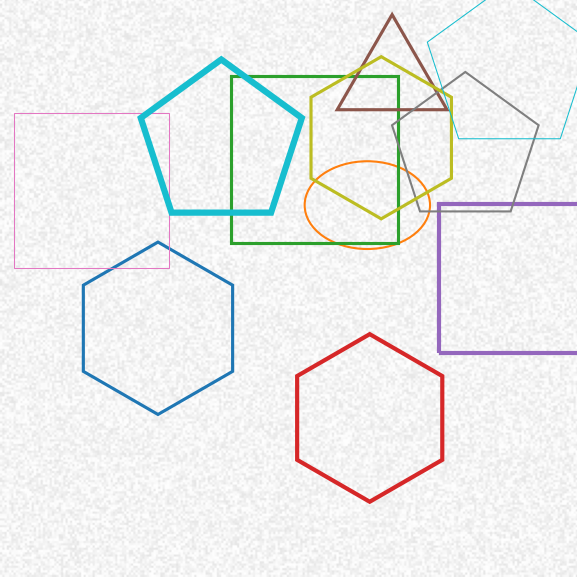[{"shape": "hexagon", "thickness": 1.5, "radius": 0.75, "center": [0.274, 0.431]}, {"shape": "oval", "thickness": 1, "radius": 0.54, "center": [0.636, 0.644]}, {"shape": "square", "thickness": 1.5, "radius": 0.72, "center": [0.545, 0.723]}, {"shape": "hexagon", "thickness": 2, "radius": 0.73, "center": [0.64, 0.275]}, {"shape": "square", "thickness": 2, "radius": 0.65, "center": [0.89, 0.516]}, {"shape": "triangle", "thickness": 1.5, "radius": 0.55, "center": [0.679, 0.864]}, {"shape": "square", "thickness": 0.5, "radius": 0.67, "center": [0.158, 0.67]}, {"shape": "pentagon", "thickness": 1, "radius": 0.67, "center": [0.806, 0.741]}, {"shape": "hexagon", "thickness": 1.5, "radius": 0.7, "center": [0.66, 0.761]}, {"shape": "pentagon", "thickness": 0.5, "radius": 0.75, "center": [0.882, 0.88]}, {"shape": "pentagon", "thickness": 3, "radius": 0.73, "center": [0.383, 0.75]}]